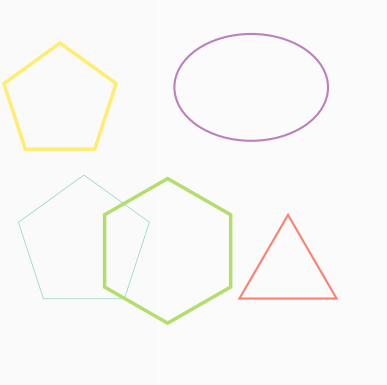[{"shape": "pentagon", "thickness": 0.5, "radius": 0.89, "center": [0.217, 0.368]}, {"shape": "triangle", "thickness": 1.5, "radius": 0.72, "center": [0.743, 0.297]}, {"shape": "hexagon", "thickness": 2.5, "radius": 0.94, "center": [0.433, 0.348]}, {"shape": "oval", "thickness": 1.5, "radius": 0.99, "center": [0.648, 0.773]}, {"shape": "pentagon", "thickness": 2.5, "radius": 0.76, "center": [0.155, 0.736]}]